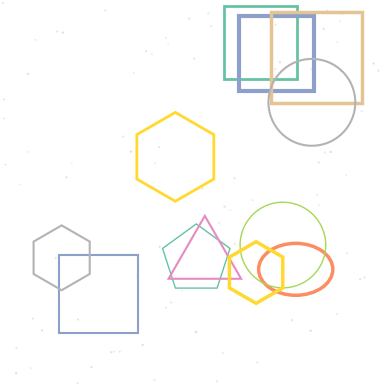[{"shape": "pentagon", "thickness": 1, "radius": 0.46, "center": [0.51, 0.326]}, {"shape": "square", "thickness": 2, "radius": 0.48, "center": [0.676, 0.889]}, {"shape": "oval", "thickness": 2.5, "radius": 0.48, "center": [0.768, 0.3]}, {"shape": "square", "thickness": 3, "radius": 0.49, "center": [0.718, 0.86]}, {"shape": "square", "thickness": 1.5, "radius": 0.51, "center": [0.256, 0.237]}, {"shape": "triangle", "thickness": 1.5, "radius": 0.54, "center": [0.532, 0.33]}, {"shape": "circle", "thickness": 1, "radius": 0.56, "center": [0.735, 0.364]}, {"shape": "hexagon", "thickness": 2.5, "radius": 0.4, "center": [0.665, 0.292]}, {"shape": "hexagon", "thickness": 2, "radius": 0.58, "center": [0.455, 0.593]}, {"shape": "square", "thickness": 2.5, "radius": 0.59, "center": [0.822, 0.852]}, {"shape": "hexagon", "thickness": 1.5, "radius": 0.42, "center": [0.16, 0.33]}, {"shape": "circle", "thickness": 1.5, "radius": 0.56, "center": [0.81, 0.734]}]